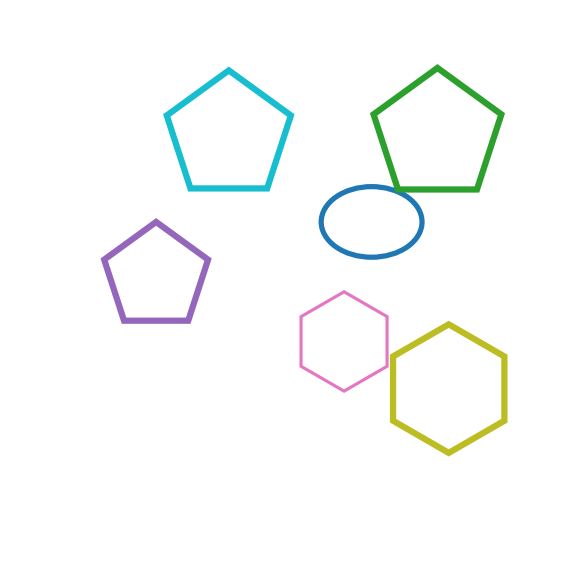[{"shape": "oval", "thickness": 2.5, "radius": 0.44, "center": [0.643, 0.615]}, {"shape": "pentagon", "thickness": 3, "radius": 0.58, "center": [0.758, 0.765]}, {"shape": "pentagon", "thickness": 3, "radius": 0.47, "center": [0.27, 0.52]}, {"shape": "hexagon", "thickness": 1.5, "radius": 0.43, "center": [0.596, 0.408]}, {"shape": "hexagon", "thickness": 3, "radius": 0.56, "center": [0.777, 0.326]}, {"shape": "pentagon", "thickness": 3, "radius": 0.56, "center": [0.396, 0.764]}]